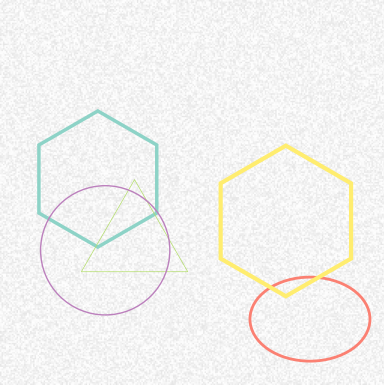[{"shape": "hexagon", "thickness": 2.5, "radius": 0.88, "center": [0.254, 0.535]}, {"shape": "oval", "thickness": 2, "radius": 0.78, "center": [0.805, 0.171]}, {"shape": "triangle", "thickness": 0.5, "radius": 0.8, "center": [0.349, 0.374]}, {"shape": "circle", "thickness": 1, "radius": 0.84, "center": [0.273, 0.35]}, {"shape": "hexagon", "thickness": 3, "radius": 0.98, "center": [0.743, 0.426]}]